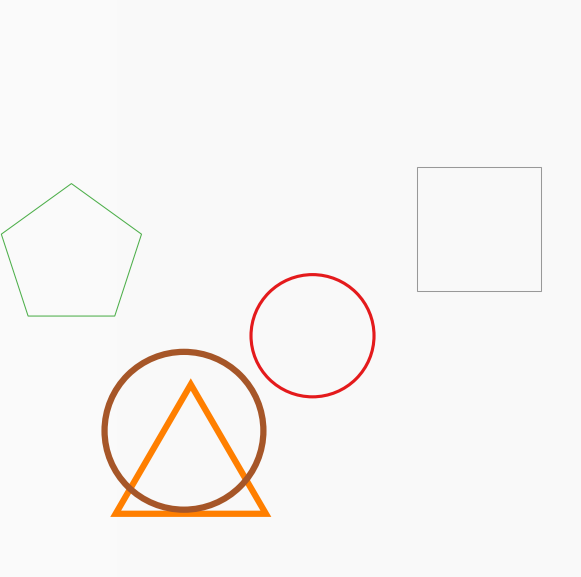[{"shape": "circle", "thickness": 1.5, "radius": 0.53, "center": [0.538, 0.418]}, {"shape": "pentagon", "thickness": 0.5, "radius": 0.63, "center": [0.123, 0.554]}, {"shape": "triangle", "thickness": 3, "radius": 0.75, "center": [0.328, 0.184]}, {"shape": "circle", "thickness": 3, "radius": 0.68, "center": [0.317, 0.253]}, {"shape": "square", "thickness": 0.5, "radius": 0.53, "center": [0.824, 0.603]}]